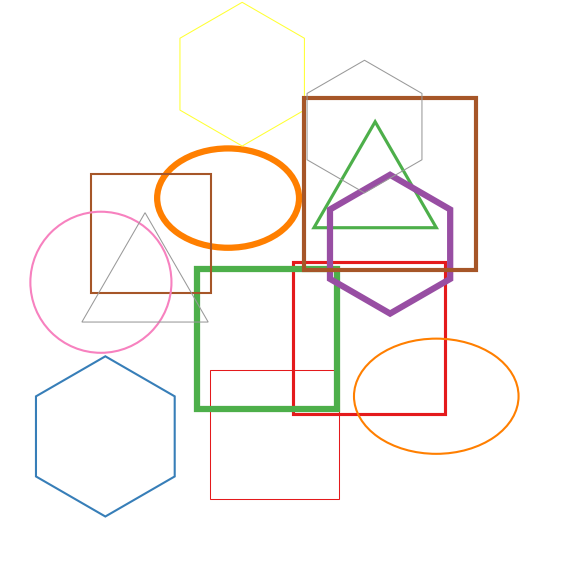[{"shape": "square", "thickness": 0.5, "radius": 0.56, "center": [0.475, 0.247]}, {"shape": "square", "thickness": 1.5, "radius": 0.66, "center": [0.639, 0.414]}, {"shape": "hexagon", "thickness": 1, "radius": 0.69, "center": [0.182, 0.243]}, {"shape": "square", "thickness": 3, "radius": 0.61, "center": [0.463, 0.412]}, {"shape": "triangle", "thickness": 1.5, "radius": 0.61, "center": [0.65, 0.666]}, {"shape": "hexagon", "thickness": 3, "radius": 0.6, "center": [0.675, 0.576]}, {"shape": "oval", "thickness": 3, "radius": 0.61, "center": [0.395, 0.656]}, {"shape": "oval", "thickness": 1, "radius": 0.71, "center": [0.755, 0.313]}, {"shape": "hexagon", "thickness": 0.5, "radius": 0.62, "center": [0.419, 0.871]}, {"shape": "square", "thickness": 2, "radius": 0.74, "center": [0.676, 0.68]}, {"shape": "square", "thickness": 1, "radius": 0.52, "center": [0.262, 0.595]}, {"shape": "circle", "thickness": 1, "radius": 0.61, "center": [0.175, 0.51]}, {"shape": "triangle", "thickness": 0.5, "radius": 0.63, "center": [0.251, 0.505]}, {"shape": "hexagon", "thickness": 0.5, "radius": 0.57, "center": [0.631, 0.78]}]